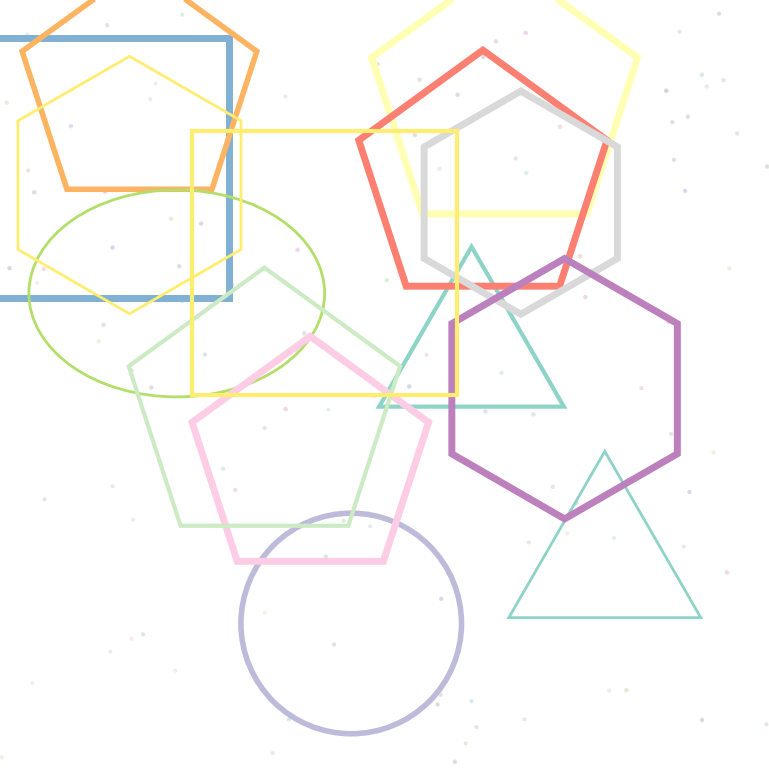[{"shape": "triangle", "thickness": 1, "radius": 0.72, "center": [0.785, 0.27]}, {"shape": "triangle", "thickness": 1.5, "radius": 0.69, "center": [0.612, 0.541]}, {"shape": "pentagon", "thickness": 2.5, "radius": 0.91, "center": [0.655, 0.869]}, {"shape": "circle", "thickness": 2, "radius": 0.72, "center": [0.456, 0.19]}, {"shape": "pentagon", "thickness": 2.5, "radius": 0.85, "center": [0.627, 0.765]}, {"shape": "square", "thickness": 2.5, "radius": 0.84, "center": [0.128, 0.782]}, {"shape": "pentagon", "thickness": 2, "radius": 0.8, "center": [0.181, 0.884]}, {"shape": "oval", "thickness": 1, "radius": 0.96, "center": [0.23, 0.619]}, {"shape": "pentagon", "thickness": 2.5, "radius": 0.81, "center": [0.403, 0.402]}, {"shape": "hexagon", "thickness": 2.5, "radius": 0.72, "center": [0.676, 0.737]}, {"shape": "hexagon", "thickness": 2.5, "radius": 0.85, "center": [0.733, 0.495]}, {"shape": "pentagon", "thickness": 1.5, "radius": 0.93, "center": [0.343, 0.467]}, {"shape": "square", "thickness": 1.5, "radius": 0.86, "center": [0.421, 0.659]}, {"shape": "hexagon", "thickness": 1, "radius": 0.84, "center": [0.168, 0.76]}]